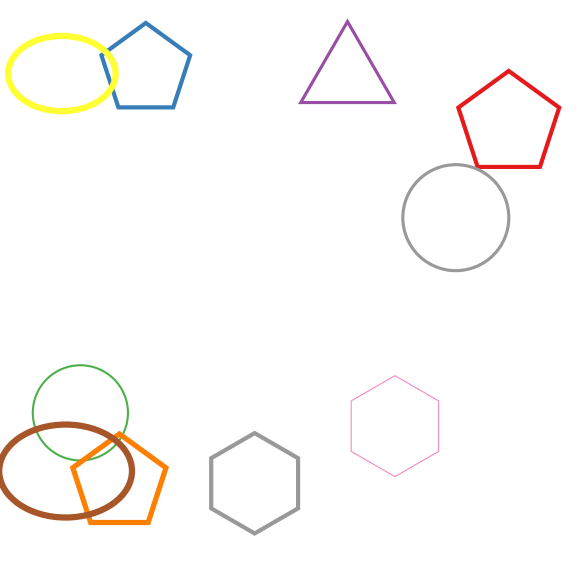[{"shape": "pentagon", "thickness": 2, "radius": 0.46, "center": [0.881, 0.784]}, {"shape": "pentagon", "thickness": 2, "radius": 0.4, "center": [0.252, 0.879]}, {"shape": "circle", "thickness": 1, "radius": 0.41, "center": [0.139, 0.284]}, {"shape": "triangle", "thickness": 1.5, "radius": 0.47, "center": [0.602, 0.868]}, {"shape": "pentagon", "thickness": 2.5, "radius": 0.42, "center": [0.207, 0.163]}, {"shape": "oval", "thickness": 3, "radius": 0.47, "center": [0.107, 0.872]}, {"shape": "oval", "thickness": 3, "radius": 0.57, "center": [0.114, 0.183]}, {"shape": "hexagon", "thickness": 0.5, "radius": 0.44, "center": [0.684, 0.261]}, {"shape": "circle", "thickness": 1.5, "radius": 0.46, "center": [0.789, 0.622]}, {"shape": "hexagon", "thickness": 2, "radius": 0.43, "center": [0.441, 0.162]}]